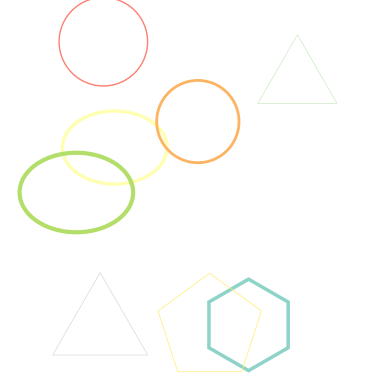[{"shape": "hexagon", "thickness": 2.5, "radius": 0.59, "center": [0.646, 0.156]}, {"shape": "oval", "thickness": 2.5, "radius": 0.68, "center": [0.298, 0.617]}, {"shape": "circle", "thickness": 1, "radius": 0.57, "center": [0.268, 0.892]}, {"shape": "circle", "thickness": 2, "radius": 0.53, "center": [0.514, 0.684]}, {"shape": "oval", "thickness": 3, "radius": 0.74, "center": [0.198, 0.5]}, {"shape": "triangle", "thickness": 0.5, "radius": 0.71, "center": [0.26, 0.149]}, {"shape": "triangle", "thickness": 0.5, "radius": 0.59, "center": [0.773, 0.791]}, {"shape": "pentagon", "thickness": 0.5, "radius": 0.71, "center": [0.545, 0.149]}]